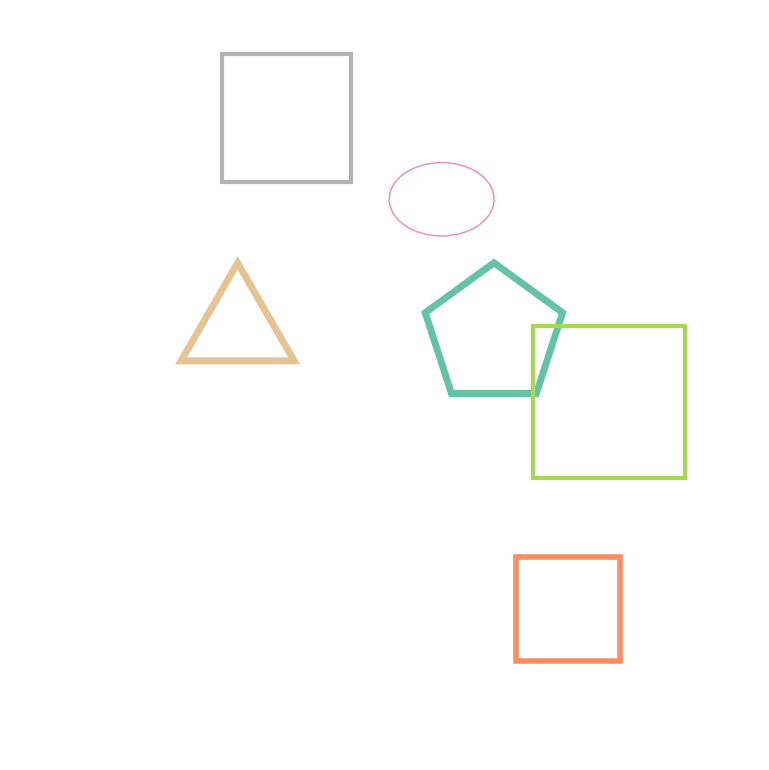[{"shape": "pentagon", "thickness": 2.5, "radius": 0.47, "center": [0.641, 0.565]}, {"shape": "square", "thickness": 2, "radius": 0.34, "center": [0.738, 0.209]}, {"shape": "oval", "thickness": 0.5, "radius": 0.34, "center": [0.574, 0.741]}, {"shape": "square", "thickness": 1.5, "radius": 0.49, "center": [0.791, 0.478]}, {"shape": "triangle", "thickness": 2.5, "radius": 0.42, "center": [0.309, 0.574]}, {"shape": "square", "thickness": 1.5, "radius": 0.42, "center": [0.372, 0.846]}]